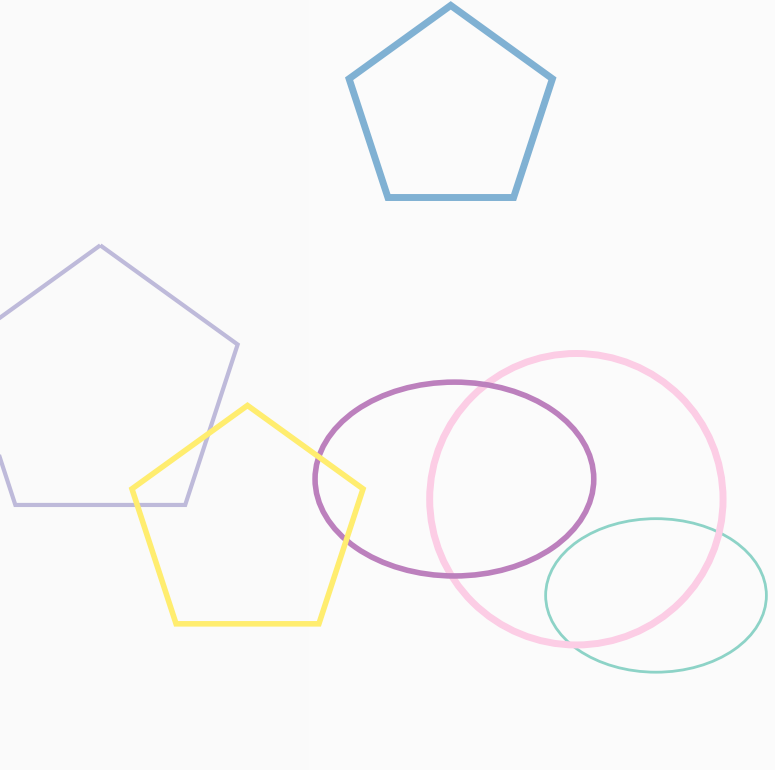[{"shape": "oval", "thickness": 1, "radius": 0.71, "center": [0.846, 0.227]}, {"shape": "pentagon", "thickness": 1.5, "radius": 0.93, "center": [0.129, 0.495]}, {"shape": "pentagon", "thickness": 2.5, "radius": 0.69, "center": [0.582, 0.855]}, {"shape": "circle", "thickness": 2.5, "radius": 0.95, "center": [0.744, 0.352]}, {"shape": "oval", "thickness": 2, "radius": 0.9, "center": [0.586, 0.378]}, {"shape": "pentagon", "thickness": 2, "radius": 0.78, "center": [0.319, 0.317]}]